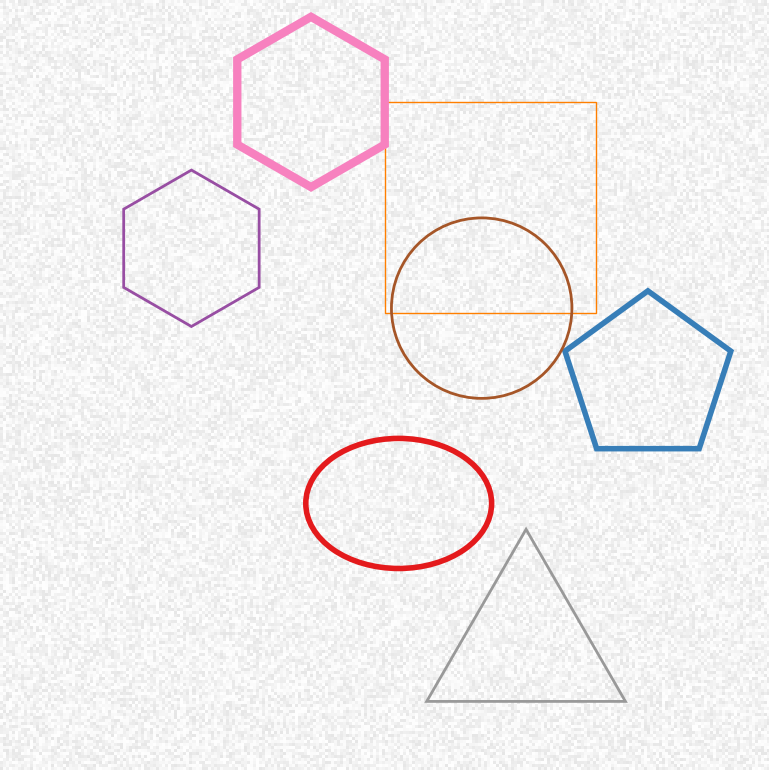[{"shape": "oval", "thickness": 2, "radius": 0.6, "center": [0.518, 0.346]}, {"shape": "pentagon", "thickness": 2, "radius": 0.57, "center": [0.841, 0.509]}, {"shape": "hexagon", "thickness": 1, "radius": 0.51, "center": [0.249, 0.678]}, {"shape": "square", "thickness": 0.5, "radius": 0.68, "center": [0.637, 0.73]}, {"shape": "circle", "thickness": 1, "radius": 0.59, "center": [0.626, 0.6]}, {"shape": "hexagon", "thickness": 3, "radius": 0.55, "center": [0.404, 0.868]}, {"shape": "triangle", "thickness": 1, "radius": 0.75, "center": [0.683, 0.164]}]